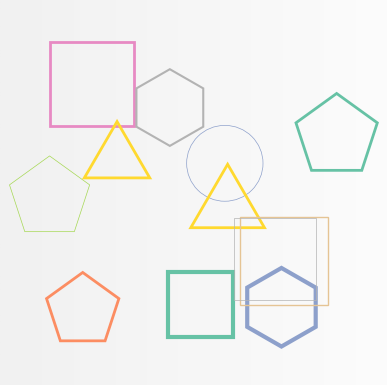[{"shape": "square", "thickness": 3, "radius": 0.42, "center": [0.518, 0.209]}, {"shape": "pentagon", "thickness": 2, "radius": 0.55, "center": [0.869, 0.647]}, {"shape": "pentagon", "thickness": 2, "radius": 0.49, "center": [0.213, 0.194]}, {"shape": "hexagon", "thickness": 3, "radius": 0.51, "center": [0.726, 0.202]}, {"shape": "circle", "thickness": 0.5, "radius": 0.49, "center": [0.58, 0.576]}, {"shape": "square", "thickness": 2, "radius": 0.55, "center": [0.237, 0.781]}, {"shape": "pentagon", "thickness": 0.5, "radius": 0.54, "center": [0.128, 0.486]}, {"shape": "triangle", "thickness": 2, "radius": 0.55, "center": [0.587, 0.463]}, {"shape": "triangle", "thickness": 2, "radius": 0.49, "center": [0.302, 0.587]}, {"shape": "square", "thickness": 1, "radius": 0.57, "center": [0.733, 0.322]}, {"shape": "hexagon", "thickness": 1.5, "radius": 0.5, "center": [0.438, 0.721]}, {"shape": "square", "thickness": 0.5, "radius": 0.53, "center": [0.709, 0.327]}]